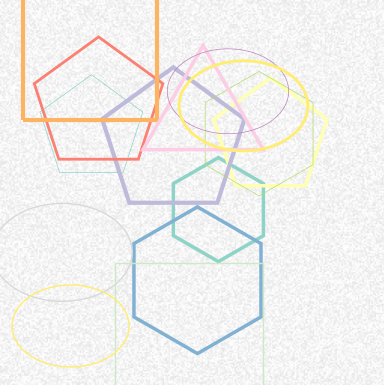[{"shape": "pentagon", "thickness": 0.5, "radius": 0.7, "center": [0.237, 0.666]}, {"shape": "hexagon", "thickness": 2.5, "radius": 0.68, "center": [0.567, 0.456]}, {"shape": "pentagon", "thickness": 2.5, "radius": 0.77, "center": [0.703, 0.643]}, {"shape": "pentagon", "thickness": 3, "radius": 0.97, "center": [0.45, 0.631]}, {"shape": "pentagon", "thickness": 2, "radius": 0.88, "center": [0.256, 0.729]}, {"shape": "hexagon", "thickness": 2.5, "radius": 0.95, "center": [0.513, 0.272]}, {"shape": "square", "thickness": 3, "radius": 0.87, "center": [0.233, 0.864]}, {"shape": "hexagon", "thickness": 0.5, "radius": 0.81, "center": [0.673, 0.653]}, {"shape": "triangle", "thickness": 2.5, "radius": 0.9, "center": [0.528, 0.702]}, {"shape": "oval", "thickness": 1, "radius": 0.91, "center": [0.162, 0.345]}, {"shape": "oval", "thickness": 0.5, "radius": 0.79, "center": [0.592, 0.763]}, {"shape": "square", "thickness": 1, "radius": 0.96, "center": [0.491, 0.126]}, {"shape": "oval", "thickness": 2, "radius": 0.84, "center": [0.632, 0.725]}, {"shape": "oval", "thickness": 1, "radius": 0.76, "center": [0.183, 0.153]}]